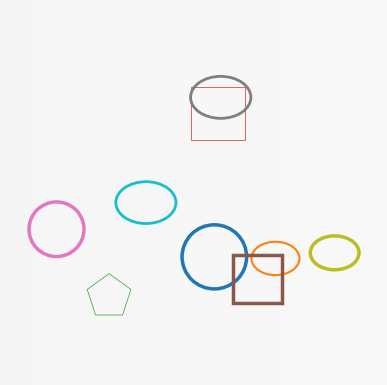[{"shape": "circle", "thickness": 2.5, "radius": 0.42, "center": [0.553, 0.333]}, {"shape": "oval", "thickness": 1.5, "radius": 0.31, "center": [0.711, 0.329]}, {"shape": "pentagon", "thickness": 0.5, "radius": 0.3, "center": [0.282, 0.23]}, {"shape": "square", "thickness": 0.5, "radius": 0.35, "center": [0.563, 0.706]}, {"shape": "square", "thickness": 2.5, "radius": 0.31, "center": [0.664, 0.276]}, {"shape": "circle", "thickness": 2.5, "radius": 0.35, "center": [0.146, 0.405]}, {"shape": "oval", "thickness": 2, "radius": 0.39, "center": [0.57, 0.747]}, {"shape": "oval", "thickness": 2.5, "radius": 0.31, "center": [0.864, 0.343]}, {"shape": "oval", "thickness": 2, "radius": 0.39, "center": [0.377, 0.474]}]